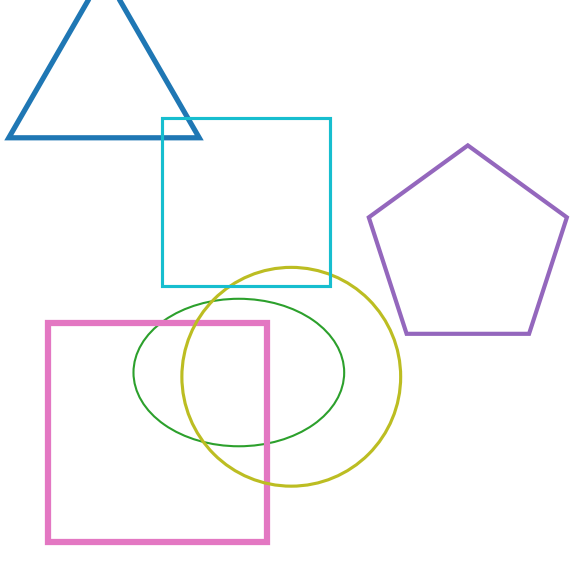[{"shape": "triangle", "thickness": 2.5, "radius": 0.95, "center": [0.18, 0.856]}, {"shape": "oval", "thickness": 1, "radius": 0.91, "center": [0.414, 0.354]}, {"shape": "pentagon", "thickness": 2, "radius": 0.9, "center": [0.81, 0.567]}, {"shape": "square", "thickness": 3, "radius": 0.95, "center": [0.273, 0.251]}, {"shape": "circle", "thickness": 1.5, "radius": 0.95, "center": [0.504, 0.347]}, {"shape": "square", "thickness": 1.5, "radius": 0.73, "center": [0.425, 0.649]}]